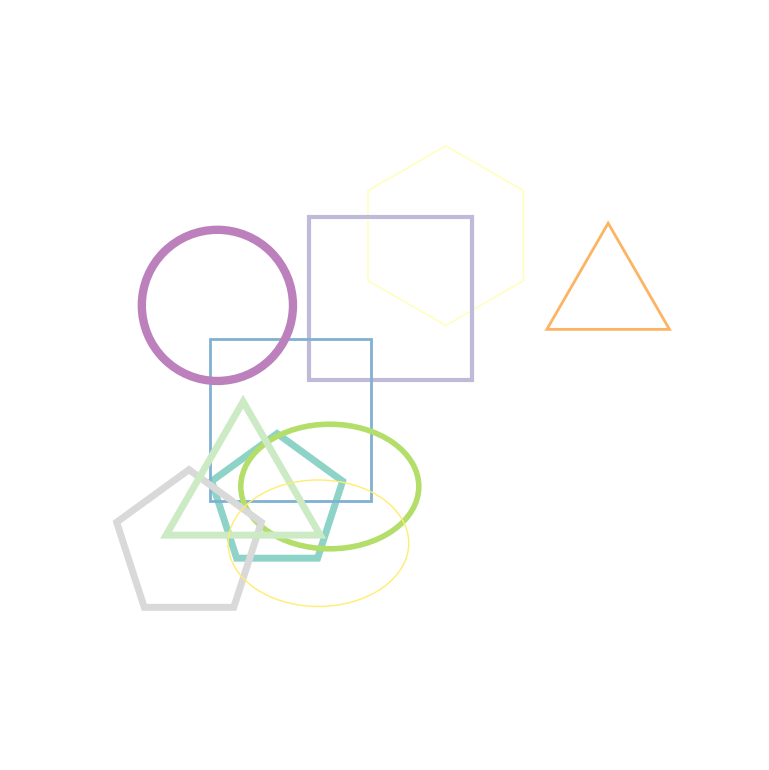[{"shape": "pentagon", "thickness": 2.5, "radius": 0.45, "center": [0.36, 0.347]}, {"shape": "hexagon", "thickness": 0.5, "radius": 0.58, "center": [0.579, 0.694]}, {"shape": "square", "thickness": 1.5, "radius": 0.53, "center": [0.507, 0.612]}, {"shape": "square", "thickness": 1, "radius": 0.52, "center": [0.377, 0.454]}, {"shape": "triangle", "thickness": 1, "radius": 0.46, "center": [0.79, 0.618]}, {"shape": "oval", "thickness": 2, "radius": 0.58, "center": [0.428, 0.368]}, {"shape": "pentagon", "thickness": 2.5, "radius": 0.49, "center": [0.245, 0.291]}, {"shape": "circle", "thickness": 3, "radius": 0.49, "center": [0.282, 0.603]}, {"shape": "triangle", "thickness": 2.5, "radius": 0.58, "center": [0.316, 0.363]}, {"shape": "oval", "thickness": 0.5, "radius": 0.59, "center": [0.414, 0.295]}]